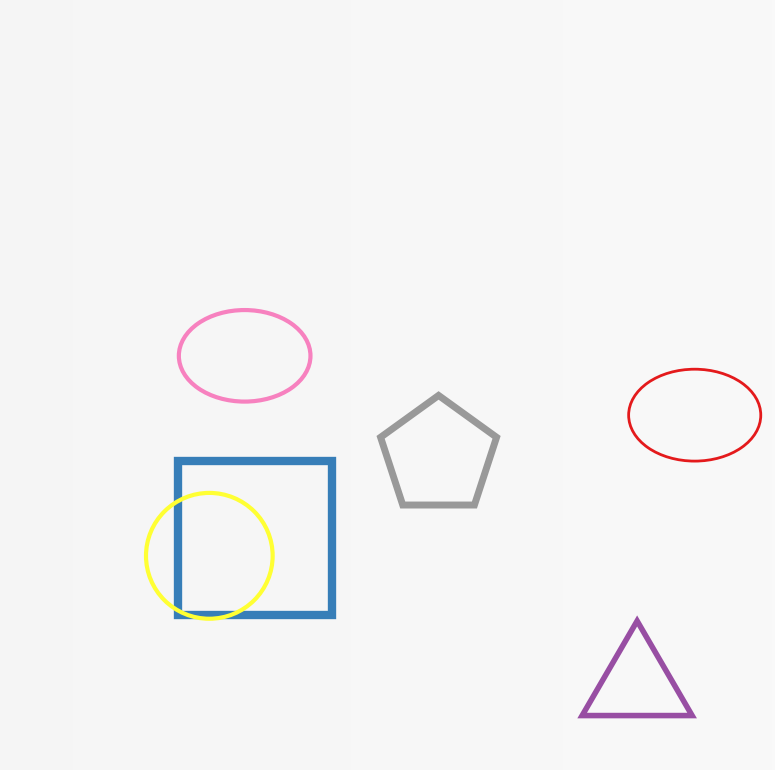[{"shape": "oval", "thickness": 1, "radius": 0.43, "center": [0.896, 0.461]}, {"shape": "square", "thickness": 3, "radius": 0.5, "center": [0.329, 0.302]}, {"shape": "triangle", "thickness": 2, "radius": 0.41, "center": [0.822, 0.112]}, {"shape": "circle", "thickness": 1.5, "radius": 0.41, "center": [0.27, 0.278]}, {"shape": "oval", "thickness": 1.5, "radius": 0.42, "center": [0.316, 0.538]}, {"shape": "pentagon", "thickness": 2.5, "radius": 0.39, "center": [0.566, 0.408]}]